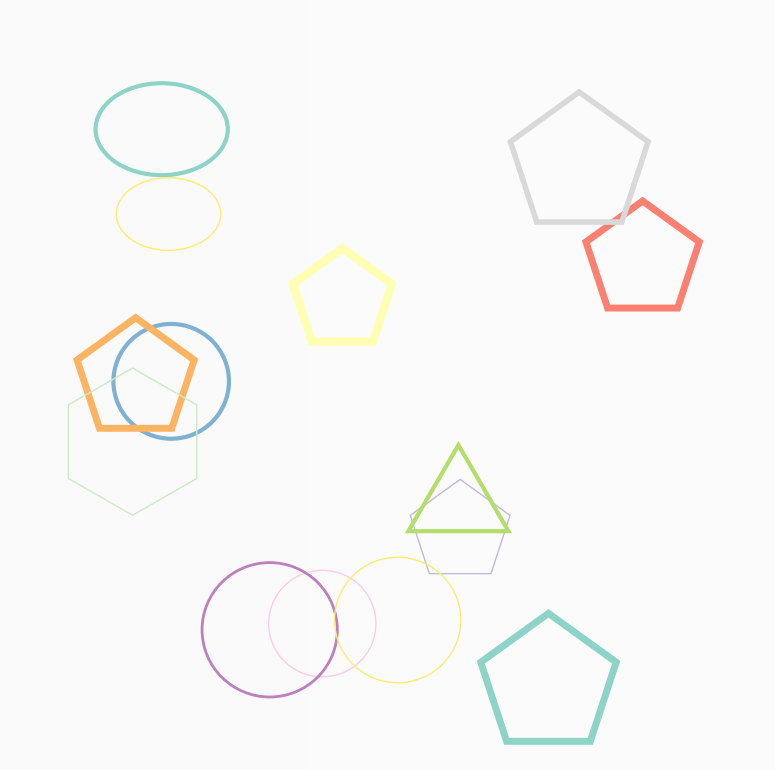[{"shape": "oval", "thickness": 1.5, "radius": 0.43, "center": [0.209, 0.832]}, {"shape": "pentagon", "thickness": 2.5, "radius": 0.46, "center": [0.708, 0.112]}, {"shape": "pentagon", "thickness": 3, "radius": 0.34, "center": [0.442, 0.611]}, {"shape": "pentagon", "thickness": 0.5, "radius": 0.34, "center": [0.594, 0.31]}, {"shape": "pentagon", "thickness": 2.5, "radius": 0.38, "center": [0.829, 0.662]}, {"shape": "circle", "thickness": 1.5, "radius": 0.37, "center": [0.221, 0.505]}, {"shape": "pentagon", "thickness": 2.5, "radius": 0.4, "center": [0.175, 0.508]}, {"shape": "triangle", "thickness": 1.5, "radius": 0.37, "center": [0.592, 0.347]}, {"shape": "circle", "thickness": 0.5, "radius": 0.35, "center": [0.416, 0.19]}, {"shape": "pentagon", "thickness": 2, "radius": 0.47, "center": [0.747, 0.787]}, {"shape": "circle", "thickness": 1, "radius": 0.44, "center": [0.348, 0.182]}, {"shape": "hexagon", "thickness": 0.5, "radius": 0.48, "center": [0.171, 0.426]}, {"shape": "oval", "thickness": 0.5, "radius": 0.34, "center": [0.217, 0.722]}, {"shape": "circle", "thickness": 0.5, "radius": 0.41, "center": [0.513, 0.195]}]